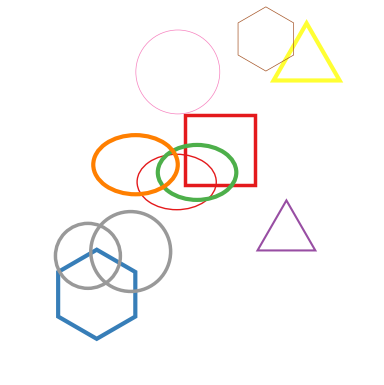[{"shape": "oval", "thickness": 1, "radius": 0.51, "center": [0.459, 0.527]}, {"shape": "square", "thickness": 2.5, "radius": 0.45, "center": [0.572, 0.609]}, {"shape": "hexagon", "thickness": 3, "radius": 0.58, "center": [0.251, 0.236]}, {"shape": "oval", "thickness": 3, "radius": 0.51, "center": [0.512, 0.552]}, {"shape": "triangle", "thickness": 1.5, "radius": 0.43, "center": [0.744, 0.393]}, {"shape": "oval", "thickness": 3, "radius": 0.55, "center": [0.352, 0.572]}, {"shape": "triangle", "thickness": 3, "radius": 0.5, "center": [0.796, 0.841]}, {"shape": "hexagon", "thickness": 0.5, "radius": 0.42, "center": [0.691, 0.899]}, {"shape": "circle", "thickness": 0.5, "radius": 0.55, "center": [0.462, 0.813]}, {"shape": "circle", "thickness": 2.5, "radius": 0.52, "center": [0.34, 0.347]}, {"shape": "circle", "thickness": 2.5, "radius": 0.42, "center": [0.228, 0.335]}]